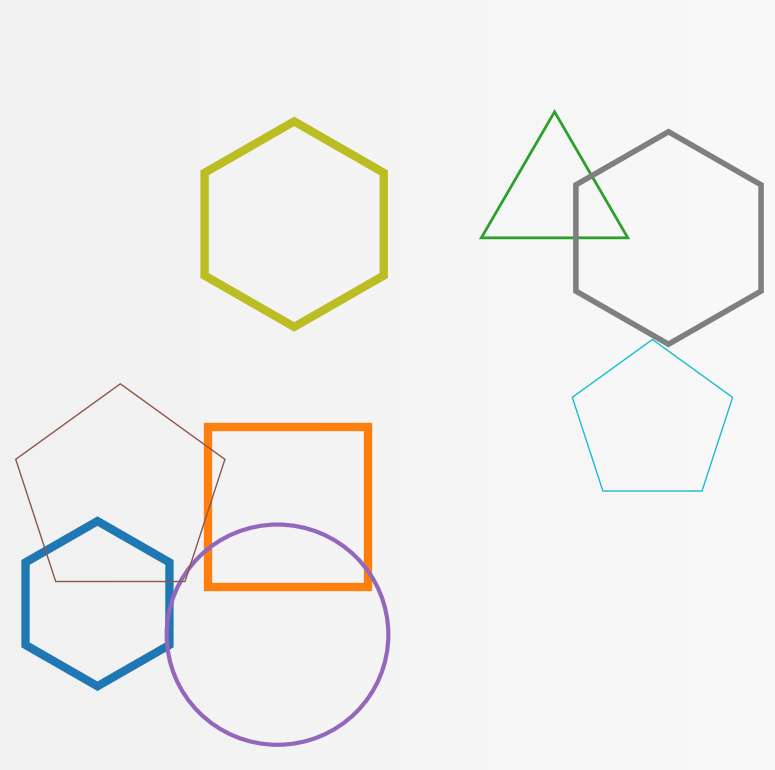[{"shape": "hexagon", "thickness": 3, "radius": 0.54, "center": [0.126, 0.216]}, {"shape": "square", "thickness": 3, "radius": 0.52, "center": [0.372, 0.341]}, {"shape": "triangle", "thickness": 1, "radius": 0.55, "center": [0.716, 0.746]}, {"shape": "circle", "thickness": 1.5, "radius": 0.72, "center": [0.358, 0.176]}, {"shape": "pentagon", "thickness": 0.5, "radius": 0.71, "center": [0.155, 0.36]}, {"shape": "hexagon", "thickness": 2, "radius": 0.69, "center": [0.863, 0.691]}, {"shape": "hexagon", "thickness": 3, "radius": 0.67, "center": [0.38, 0.709]}, {"shape": "pentagon", "thickness": 0.5, "radius": 0.54, "center": [0.842, 0.45]}]